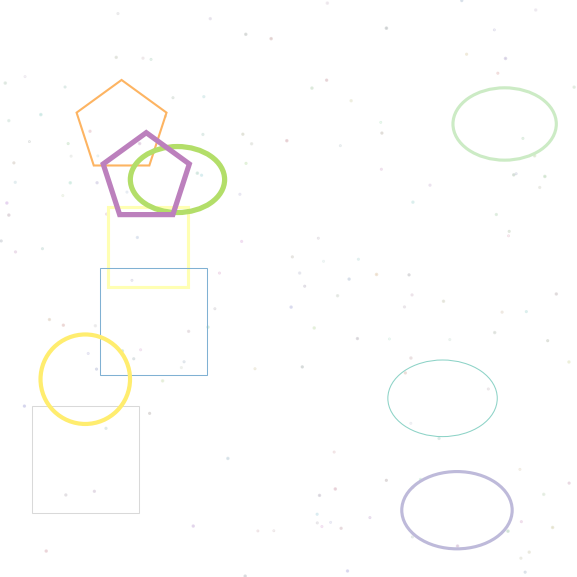[{"shape": "oval", "thickness": 0.5, "radius": 0.47, "center": [0.766, 0.309]}, {"shape": "square", "thickness": 1.5, "radius": 0.34, "center": [0.256, 0.572]}, {"shape": "oval", "thickness": 1.5, "radius": 0.48, "center": [0.791, 0.116]}, {"shape": "square", "thickness": 0.5, "radius": 0.46, "center": [0.266, 0.443]}, {"shape": "pentagon", "thickness": 1, "radius": 0.41, "center": [0.21, 0.779]}, {"shape": "oval", "thickness": 2.5, "radius": 0.41, "center": [0.307, 0.688]}, {"shape": "square", "thickness": 0.5, "radius": 0.47, "center": [0.149, 0.204]}, {"shape": "pentagon", "thickness": 2.5, "radius": 0.39, "center": [0.253, 0.691]}, {"shape": "oval", "thickness": 1.5, "radius": 0.45, "center": [0.874, 0.784]}, {"shape": "circle", "thickness": 2, "radius": 0.39, "center": [0.148, 0.342]}]